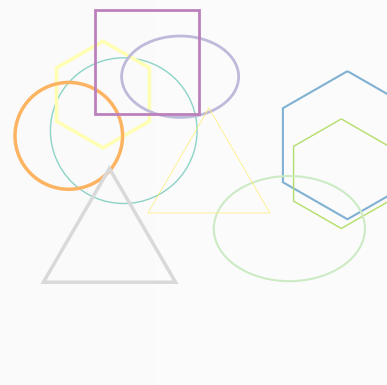[{"shape": "circle", "thickness": 1, "radius": 0.95, "center": [0.319, 0.661]}, {"shape": "hexagon", "thickness": 2.5, "radius": 0.69, "center": [0.266, 0.754]}, {"shape": "oval", "thickness": 2, "radius": 0.75, "center": [0.465, 0.801]}, {"shape": "hexagon", "thickness": 1.5, "radius": 0.96, "center": [0.897, 0.623]}, {"shape": "circle", "thickness": 2.5, "radius": 0.69, "center": [0.177, 0.647]}, {"shape": "hexagon", "thickness": 1, "radius": 0.71, "center": [0.881, 0.549]}, {"shape": "triangle", "thickness": 2.5, "radius": 0.98, "center": [0.282, 0.365]}, {"shape": "square", "thickness": 2, "radius": 0.67, "center": [0.38, 0.839]}, {"shape": "oval", "thickness": 1.5, "radius": 0.98, "center": [0.747, 0.406]}, {"shape": "triangle", "thickness": 0.5, "radius": 0.91, "center": [0.539, 0.538]}]